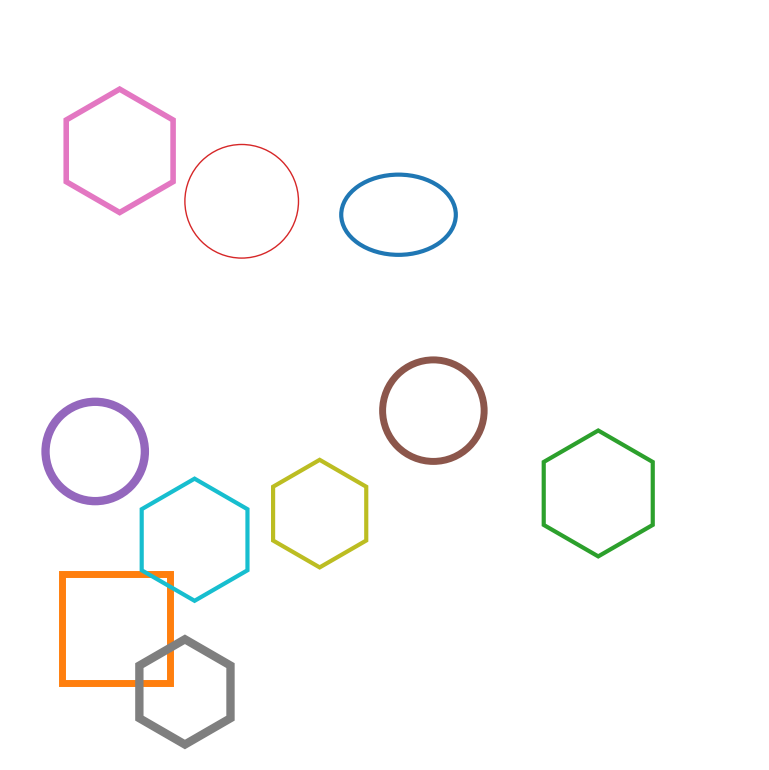[{"shape": "oval", "thickness": 1.5, "radius": 0.37, "center": [0.518, 0.721]}, {"shape": "square", "thickness": 2.5, "radius": 0.35, "center": [0.151, 0.184]}, {"shape": "hexagon", "thickness": 1.5, "radius": 0.41, "center": [0.777, 0.359]}, {"shape": "circle", "thickness": 0.5, "radius": 0.37, "center": [0.314, 0.739]}, {"shape": "circle", "thickness": 3, "radius": 0.32, "center": [0.124, 0.414]}, {"shape": "circle", "thickness": 2.5, "radius": 0.33, "center": [0.563, 0.467]}, {"shape": "hexagon", "thickness": 2, "radius": 0.4, "center": [0.155, 0.804]}, {"shape": "hexagon", "thickness": 3, "radius": 0.34, "center": [0.24, 0.101]}, {"shape": "hexagon", "thickness": 1.5, "radius": 0.35, "center": [0.415, 0.333]}, {"shape": "hexagon", "thickness": 1.5, "radius": 0.4, "center": [0.253, 0.299]}]